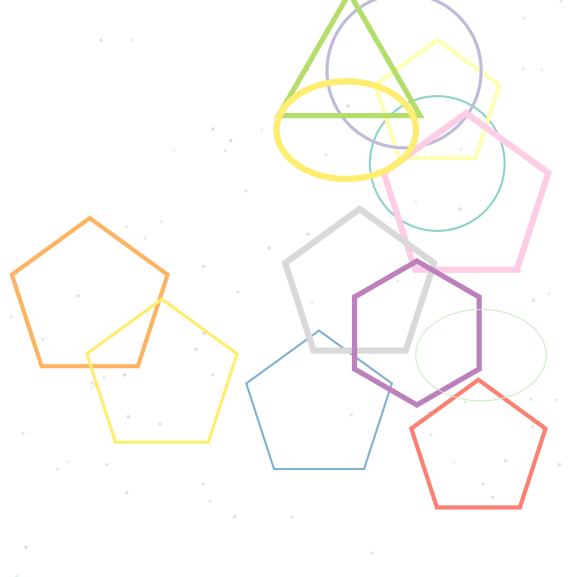[{"shape": "circle", "thickness": 1, "radius": 0.58, "center": [0.757, 0.716]}, {"shape": "pentagon", "thickness": 2, "radius": 0.56, "center": [0.757, 0.817]}, {"shape": "circle", "thickness": 1.5, "radius": 0.67, "center": [0.7, 0.877]}, {"shape": "pentagon", "thickness": 2, "radius": 0.61, "center": [0.828, 0.219]}, {"shape": "pentagon", "thickness": 1, "radius": 0.66, "center": [0.552, 0.294]}, {"shape": "pentagon", "thickness": 2, "radius": 0.71, "center": [0.155, 0.48]}, {"shape": "triangle", "thickness": 2.5, "radius": 0.71, "center": [0.605, 0.87]}, {"shape": "pentagon", "thickness": 3, "radius": 0.75, "center": [0.807, 0.653]}, {"shape": "pentagon", "thickness": 3, "radius": 0.68, "center": [0.623, 0.502]}, {"shape": "hexagon", "thickness": 2.5, "radius": 0.62, "center": [0.722, 0.423]}, {"shape": "oval", "thickness": 0.5, "radius": 0.57, "center": [0.833, 0.384]}, {"shape": "pentagon", "thickness": 1.5, "radius": 0.68, "center": [0.28, 0.344]}, {"shape": "oval", "thickness": 3, "radius": 0.6, "center": [0.6, 0.774]}]